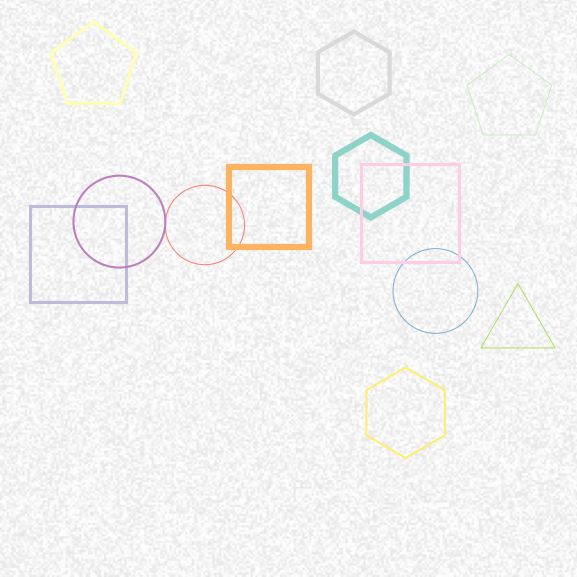[{"shape": "hexagon", "thickness": 3, "radius": 0.36, "center": [0.642, 0.694]}, {"shape": "pentagon", "thickness": 1.5, "radius": 0.39, "center": [0.162, 0.883]}, {"shape": "square", "thickness": 1.5, "radius": 0.41, "center": [0.136, 0.56]}, {"shape": "circle", "thickness": 0.5, "radius": 0.34, "center": [0.355, 0.61]}, {"shape": "circle", "thickness": 0.5, "radius": 0.37, "center": [0.754, 0.495]}, {"shape": "square", "thickness": 3, "radius": 0.35, "center": [0.465, 0.64]}, {"shape": "triangle", "thickness": 0.5, "radius": 0.37, "center": [0.897, 0.434]}, {"shape": "square", "thickness": 1.5, "radius": 0.42, "center": [0.71, 0.631]}, {"shape": "hexagon", "thickness": 2, "radius": 0.36, "center": [0.613, 0.873]}, {"shape": "circle", "thickness": 1, "radius": 0.4, "center": [0.207, 0.615]}, {"shape": "pentagon", "thickness": 0.5, "radius": 0.39, "center": [0.882, 0.828]}, {"shape": "hexagon", "thickness": 1, "radius": 0.39, "center": [0.702, 0.284]}]